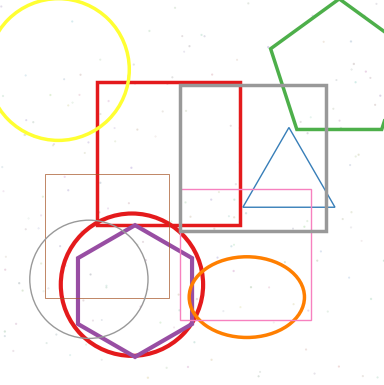[{"shape": "square", "thickness": 2.5, "radius": 0.93, "center": [0.438, 0.602]}, {"shape": "circle", "thickness": 3, "radius": 0.92, "center": [0.343, 0.261]}, {"shape": "triangle", "thickness": 1, "radius": 0.69, "center": [0.75, 0.531]}, {"shape": "pentagon", "thickness": 2.5, "radius": 0.94, "center": [0.881, 0.815]}, {"shape": "hexagon", "thickness": 3, "radius": 0.86, "center": [0.351, 0.244]}, {"shape": "oval", "thickness": 2.5, "radius": 0.75, "center": [0.641, 0.228]}, {"shape": "circle", "thickness": 2.5, "radius": 0.92, "center": [0.152, 0.819]}, {"shape": "square", "thickness": 0.5, "radius": 0.8, "center": [0.277, 0.387]}, {"shape": "square", "thickness": 1, "radius": 0.85, "center": [0.637, 0.339]}, {"shape": "circle", "thickness": 1, "radius": 0.77, "center": [0.231, 0.275]}, {"shape": "square", "thickness": 2.5, "radius": 0.95, "center": [0.658, 0.591]}]